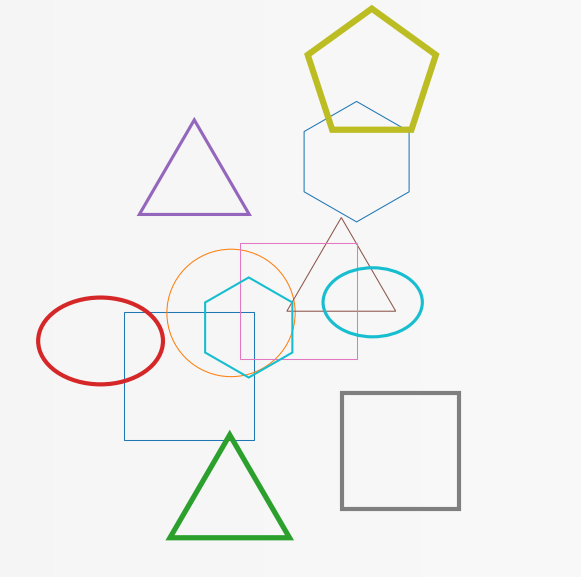[{"shape": "hexagon", "thickness": 0.5, "radius": 0.52, "center": [0.614, 0.719]}, {"shape": "square", "thickness": 0.5, "radius": 0.56, "center": [0.325, 0.348]}, {"shape": "circle", "thickness": 0.5, "radius": 0.55, "center": [0.397, 0.457]}, {"shape": "triangle", "thickness": 2.5, "radius": 0.59, "center": [0.395, 0.127]}, {"shape": "oval", "thickness": 2, "radius": 0.54, "center": [0.173, 0.409]}, {"shape": "triangle", "thickness": 1.5, "radius": 0.55, "center": [0.334, 0.682]}, {"shape": "triangle", "thickness": 0.5, "radius": 0.54, "center": [0.587, 0.514]}, {"shape": "square", "thickness": 0.5, "radius": 0.5, "center": [0.514, 0.478]}, {"shape": "square", "thickness": 2, "radius": 0.5, "center": [0.69, 0.219]}, {"shape": "pentagon", "thickness": 3, "radius": 0.58, "center": [0.64, 0.868]}, {"shape": "oval", "thickness": 1.5, "radius": 0.43, "center": [0.641, 0.476]}, {"shape": "hexagon", "thickness": 1, "radius": 0.43, "center": [0.428, 0.432]}]